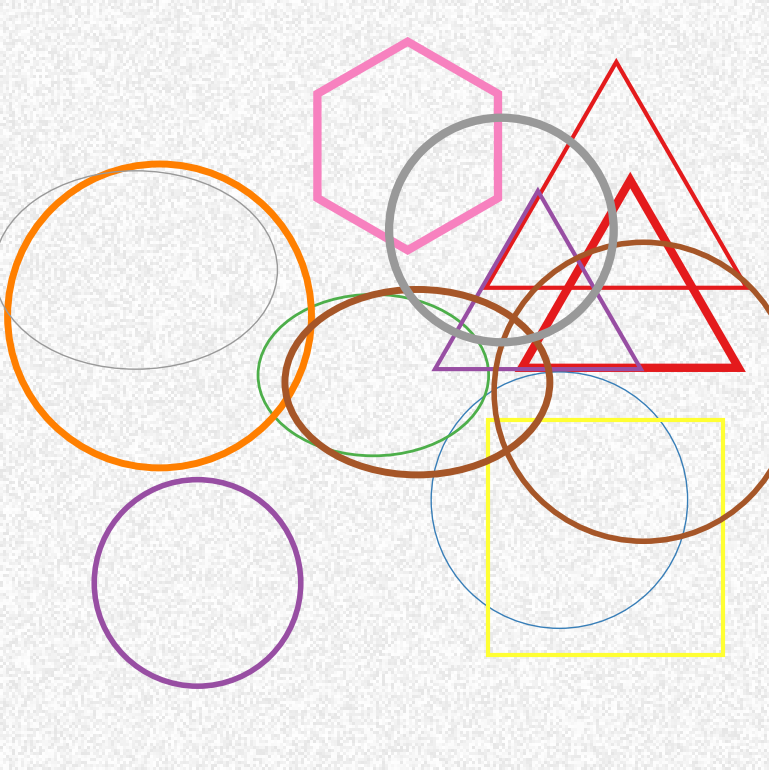[{"shape": "triangle", "thickness": 1.5, "radius": 0.98, "center": [0.8, 0.724]}, {"shape": "triangle", "thickness": 3, "radius": 0.81, "center": [0.819, 0.604]}, {"shape": "circle", "thickness": 0.5, "radius": 0.83, "center": [0.726, 0.35]}, {"shape": "oval", "thickness": 1, "radius": 0.75, "center": [0.485, 0.513]}, {"shape": "triangle", "thickness": 1.5, "radius": 0.77, "center": [0.699, 0.598]}, {"shape": "circle", "thickness": 2, "radius": 0.67, "center": [0.257, 0.243]}, {"shape": "circle", "thickness": 2.5, "radius": 0.99, "center": [0.207, 0.59]}, {"shape": "square", "thickness": 1.5, "radius": 0.76, "center": [0.787, 0.302]}, {"shape": "circle", "thickness": 2, "radius": 0.97, "center": [0.836, 0.491]}, {"shape": "oval", "thickness": 2.5, "radius": 0.86, "center": [0.542, 0.504]}, {"shape": "hexagon", "thickness": 3, "radius": 0.68, "center": [0.529, 0.81]}, {"shape": "circle", "thickness": 3, "radius": 0.73, "center": [0.651, 0.701]}, {"shape": "oval", "thickness": 0.5, "radius": 0.92, "center": [0.176, 0.649]}]